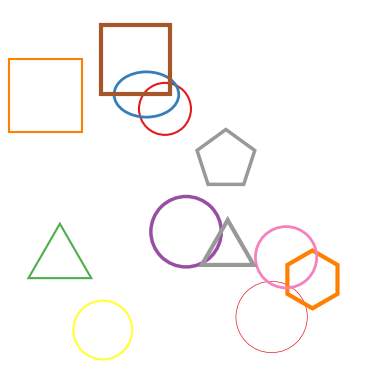[{"shape": "circle", "thickness": 0.5, "radius": 0.46, "center": [0.706, 0.177]}, {"shape": "circle", "thickness": 1.5, "radius": 0.34, "center": [0.429, 0.717]}, {"shape": "oval", "thickness": 2, "radius": 0.42, "center": [0.38, 0.755]}, {"shape": "triangle", "thickness": 1.5, "radius": 0.47, "center": [0.155, 0.325]}, {"shape": "circle", "thickness": 2.5, "radius": 0.46, "center": [0.483, 0.398]}, {"shape": "square", "thickness": 1.5, "radius": 0.47, "center": [0.119, 0.753]}, {"shape": "hexagon", "thickness": 3, "radius": 0.38, "center": [0.812, 0.274]}, {"shape": "circle", "thickness": 1.5, "radius": 0.38, "center": [0.267, 0.143]}, {"shape": "square", "thickness": 3, "radius": 0.45, "center": [0.352, 0.846]}, {"shape": "circle", "thickness": 2, "radius": 0.4, "center": [0.743, 0.332]}, {"shape": "pentagon", "thickness": 2.5, "radius": 0.39, "center": [0.587, 0.585]}, {"shape": "triangle", "thickness": 3, "radius": 0.39, "center": [0.591, 0.351]}]